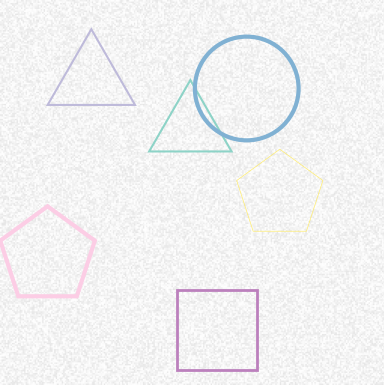[{"shape": "triangle", "thickness": 1.5, "radius": 0.62, "center": [0.494, 0.668]}, {"shape": "triangle", "thickness": 1.5, "radius": 0.66, "center": [0.237, 0.793]}, {"shape": "circle", "thickness": 3, "radius": 0.67, "center": [0.641, 0.77]}, {"shape": "pentagon", "thickness": 3, "radius": 0.65, "center": [0.124, 0.335]}, {"shape": "square", "thickness": 2, "radius": 0.52, "center": [0.563, 0.142]}, {"shape": "pentagon", "thickness": 0.5, "radius": 0.59, "center": [0.727, 0.495]}]